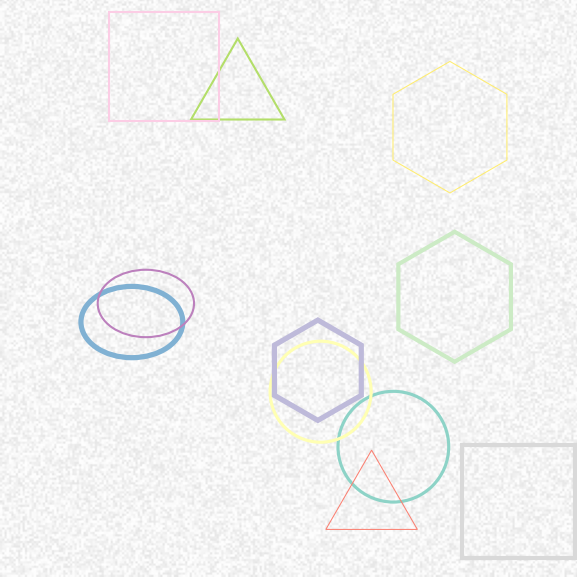[{"shape": "circle", "thickness": 1.5, "radius": 0.48, "center": [0.681, 0.226]}, {"shape": "circle", "thickness": 1.5, "radius": 0.44, "center": [0.555, 0.321]}, {"shape": "hexagon", "thickness": 2.5, "radius": 0.43, "center": [0.55, 0.358]}, {"shape": "triangle", "thickness": 0.5, "radius": 0.46, "center": [0.643, 0.128]}, {"shape": "oval", "thickness": 2.5, "radius": 0.44, "center": [0.228, 0.441]}, {"shape": "triangle", "thickness": 1, "radius": 0.47, "center": [0.412, 0.839]}, {"shape": "square", "thickness": 1, "radius": 0.47, "center": [0.284, 0.884]}, {"shape": "square", "thickness": 2, "radius": 0.49, "center": [0.898, 0.131]}, {"shape": "oval", "thickness": 1, "radius": 0.42, "center": [0.253, 0.474]}, {"shape": "hexagon", "thickness": 2, "radius": 0.56, "center": [0.787, 0.485]}, {"shape": "hexagon", "thickness": 0.5, "radius": 0.57, "center": [0.779, 0.779]}]